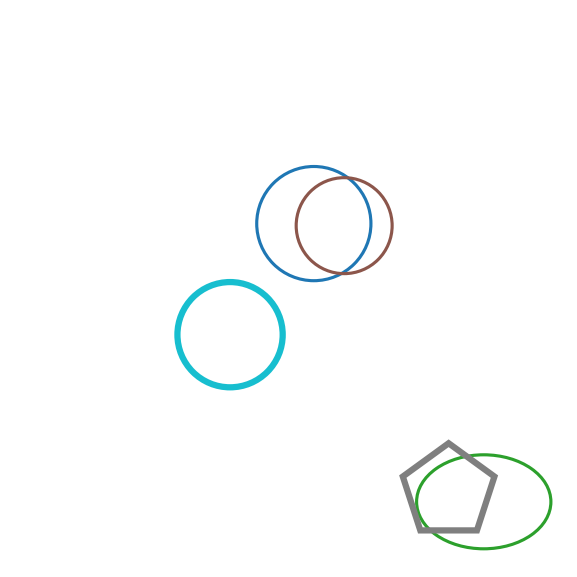[{"shape": "circle", "thickness": 1.5, "radius": 0.49, "center": [0.543, 0.612]}, {"shape": "oval", "thickness": 1.5, "radius": 0.58, "center": [0.838, 0.13]}, {"shape": "circle", "thickness": 1.5, "radius": 0.42, "center": [0.596, 0.608]}, {"shape": "pentagon", "thickness": 3, "radius": 0.42, "center": [0.777, 0.148]}, {"shape": "circle", "thickness": 3, "radius": 0.46, "center": [0.398, 0.42]}]